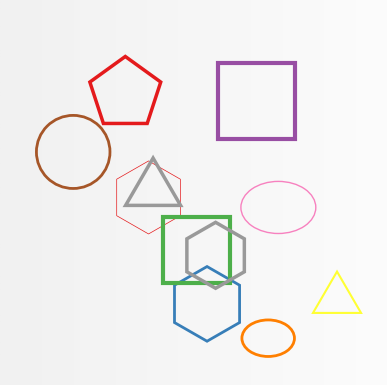[{"shape": "hexagon", "thickness": 0.5, "radius": 0.47, "center": [0.383, 0.487]}, {"shape": "pentagon", "thickness": 2.5, "radius": 0.48, "center": [0.323, 0.757]}, {"shape": "hexagon", "thickness": 2, "radius": 0.48, "center": [0.534, 0.211]}, {"shape": "square", "thickness": 3, "radius": 0.43, "center": [0.507, 0.352]}, {"shape": "square", "thickness": 3, "radius": 0.49, "center": [0.662, 0.737]}, {"shape": "oval", "thickness": 2, "radius": 0.34, "center": [0.692, 0.122]}, {"shape": "triangle", "thickness": 1.5, "radius": 0.36, "center": [0.87, 0.223]}, {"shape": "circle", "thickness": 2, "radius": 0.47, "center": [0.189, 0.605]}, {"shape": "oval", "thickness": 1, "radius": 0.48, "center": [0.718, 0.461]}, {"shape": "hexagon", "thickness": 2.5, "radius": 0.43, "center": [0.556, 0.337]}, {"shape": "triangle", "thickness": 2.5, "radius": 0.41, "center": [0.395, 0.507]}]